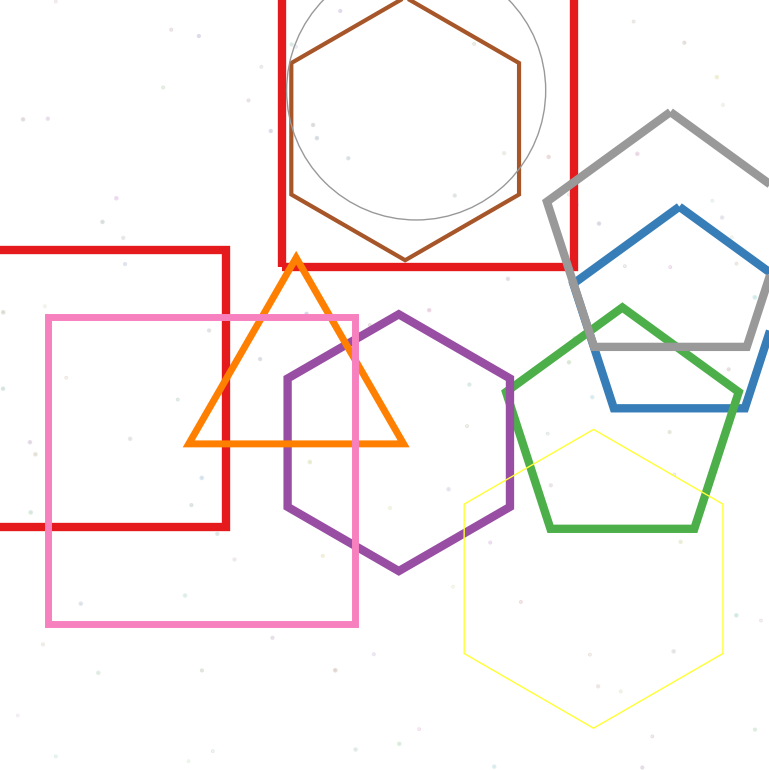[{"shape": "square", "thickness": 3, "radius": 0.9, "center": [0.113, 0.495]}, {"shape": "square", "thickness": 3, "radius": 0.95, "center": [0.556, 0.842]}, {"shape": "pentagon", "thickness": 3, "radius": 0.72, "center": [0.882, 0.587]}, {"shape": "pentagon", "thickness": 3, "radius": 0.79, "center": [0.808, 0.442]}, {"shape": "hexagon", "thickness": 3, "radius": 0.83, "center": [0.518, 0.425]}, {"shape": "triangle", "thickness": 2.5, "radius": 0.81, "center": [0.385, 0.504]}, {"shape": "hexagon", "thickness": 0.5, "radius": 0.97, "center": [0.771, 0.248]}, {"shape": "hexagon", "thickness": 1.5, "radius": 0.85, "center": [0.526, 0.833]}, {"shape": "square", "thickness": 2.5, "radius": 1.0, "center": [0.262, 0.389]}, {"shape": "circle", "thickness": 0.5, "radius": 0.84, "center": [0.54, 0.883]}, {"shape": "pentagon", "thickness": 3, "radius": 0.84, "center": [0.871, 0.686]}]